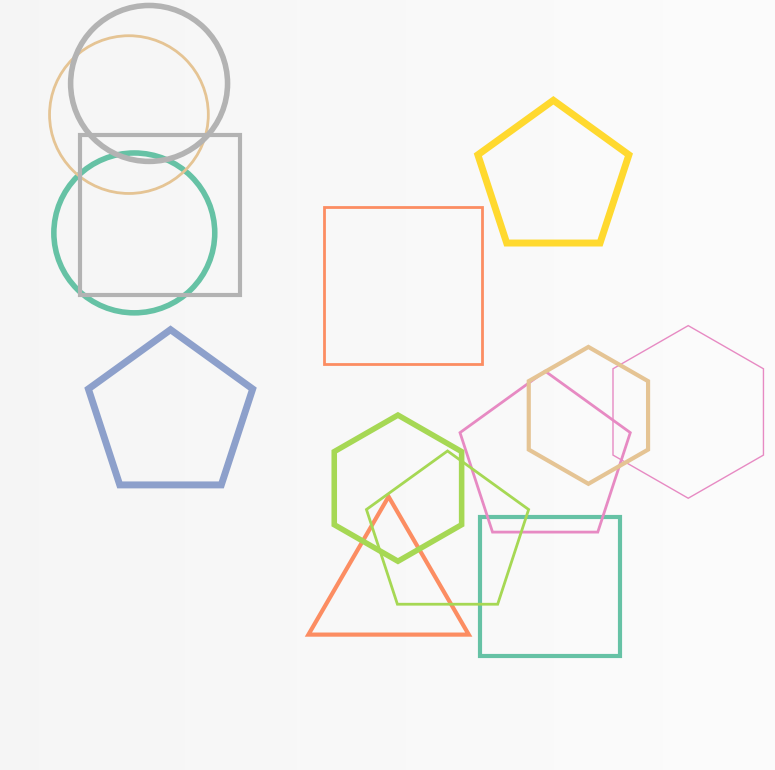[{"shape": "circle", "thickness": 2, "radius": 0.52, "center": [0.173, 0.698]}, {"shape": "square", "thickness": 1.5, "radius": 0.45, "center": [0.71, 0.238]}, {"shape": "triangle", "thickness": 1.5, "radius": 0.6, "center": [0.501, 0.236]}, {"shape": "square", "thickness": 1, "radius": 0.51, "center": [0.52, 0.629]}, {"shape": "pentagon", "thickness": 2.5, "radius": 0.56, "center": [0.22, 0.46]}, {"shape": "pentagon", "thickness": 1, "radius": 0.58, "center": [0.703, 0.402]}, {"shape": "hexagon", "thickness": 0.5, "radius": 0.56, "center": [0.888, 0.465]}, {"shape": "pentagon", "thickness": 1, "radius": 0.55, "center": [0.577, 0.304]}, {"shape": "hexagon", "thickness": 2, "radius": 0.47, "center": [0.513, 0.366]}, {"shape": "pentagon", "thickness": 2.5, "radius": 0.51, "center": [0.714, 0.767]}, {"shape": "hexagon", "thickness": 1.5, "radius": 0.44, "center": [0.759, 0.461]}, {"shape": "circle", "thickness": 1, "radius": 0.51, "center": [0.166, 0.851]}, {"shape": "square", "thickness": 1.5, "radius": 0.52, "center": [0.206, 0.721]}, {"shape": "circle", "thickness": 2, "radius": 0.51, "center": [0.192, 0.892]}]